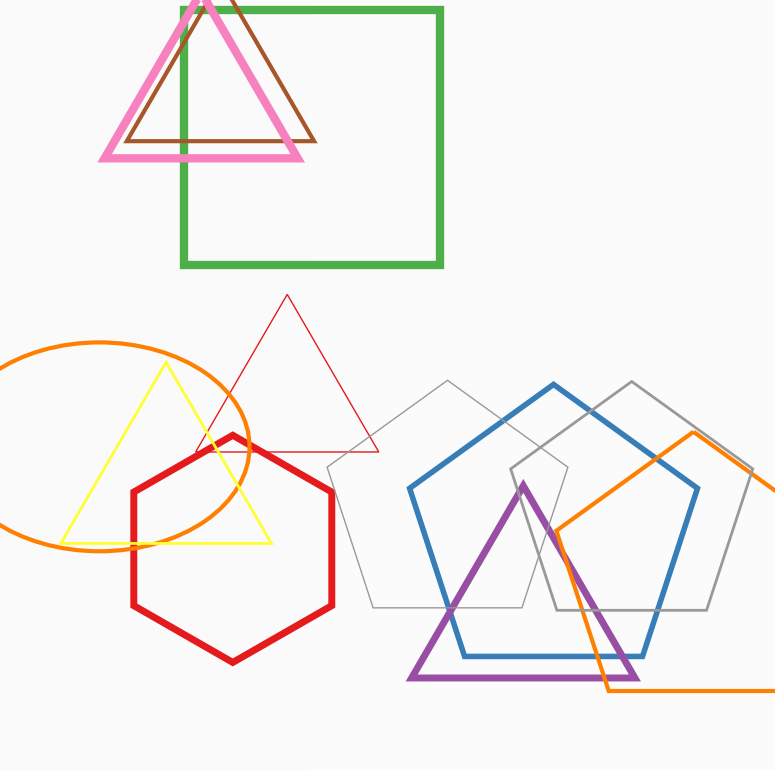[{"shape": "hexagon", "thickness": 2.5, "radius": 0.74, "center": [0.3, 0.287]}, {"shape": "triangle", "thickness": 0.5, "radius": 0.68, "center": [0.371, 0.481]}, {"shape": "pentagon", "thickness": 2, "radius": 0.98, "center": [0.714, 0.305]}, {"shape": "square", "thickness": 3, "radius": 0.83, "center": [0.403, 0.822]}, {"shape": "triangle", "thickness": 2.5, "radius": 0.83, "center": [0.675, 0.203]}, {"shape": "oval", "thickness": 1.5, "radius": 0.97, "center": [0.128, 0.42]}, {"shape": "pentagon", "thickness": 1.5, "radius": 0.93, "center": [0.895, 0.253]}, {"shape": "triangle", "thickness": 1, "radius": 0.78, "center": [0.214, 0.373]}, {"shape": "triangle", "thickness": 1.5, "radius": 0.7, "center": [0.284, 0.886]}, {"shape": "triangle", "thickness": 3, "radius": 0.72, "center": [0.26, 0.866]}, {"shape": "pentagon", "thickness": 1, "radius": 0.82, "center": [0.815, 0.34]}, {"shape": "pentagon", "thickness": 0.5, "radius": 0.82, "center": [0.577, 0.343]}]